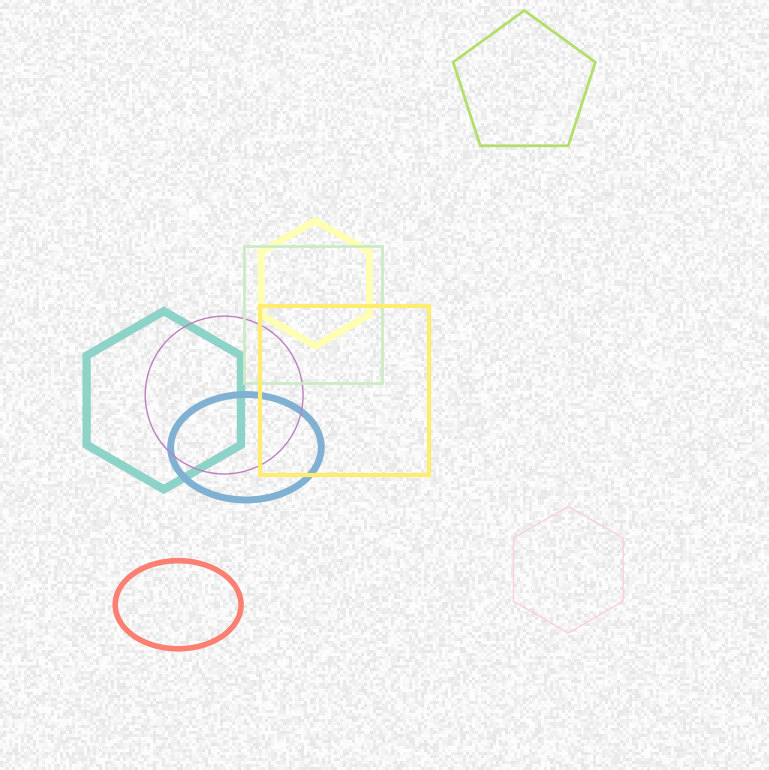[{"shape": "hexagon", "thickness": 3, "radius": 0.58, "center": [0.213, 0.48]}, {"shape": "hexagon", "thickness": 2.5, "radius": 0.41, "center": [0.41, 0.632]}, {"shape": "oval", "thickness": 2, "radius": 0.41, "center": [0.231, 0.215]}, {"shape": "oval", "thickness": 2.5, "radius": 0.49, "center": [0.319, 0.419]}, {"shape": "pentagon", "thickness": 1, "radius": 0.49, "center": [0.681, 0.889]}, {"shape": "hexagon", "thickness": 0.5, "radius": 0.41, "center": [0.738, 0.26]}, {"shape": "circle", "thickness": 0.5, "radius": 0.51, "center": [0.291, 0.487]}, {"shape": "square", "thickness": 1, "radius": 0.45, "center": [0.406, 0.591]}, {"shape": "square", "thickness": 1.5, "radius": 0.55, "center": [0.448, 0.493]}]